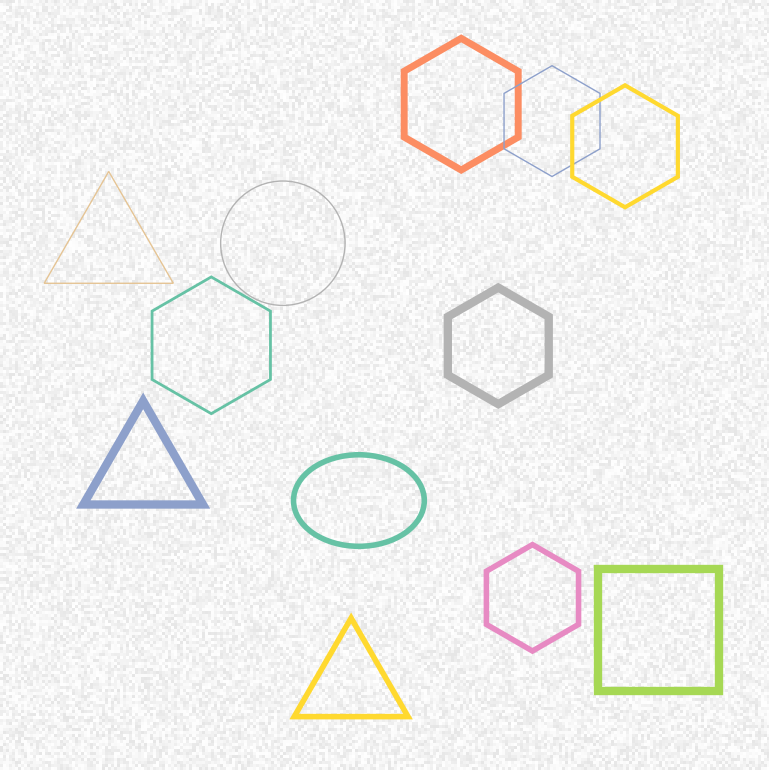[{"shape": "oval", "thickness": 2, "radius": 0.42, "center": [0.466, 0.35]}, {"shape": "hexagon", "thickness": 1, "radius": 0.44, "center": [0.274, 0.552]}, {"shape": "hexagon", "thickness": 2.5, "radius": 0.43, "center": [0.599, 0.865]}, {"shape": "hexagon", "thickness": 0.5, "radius": 0.36, "center": [0.717, 0.843]}, {"shape": "triangle", "thickness": 3, "radius": 0.45, "center": [0.186, 0.39]}, {"shape": "hexagon", "thickness": 2, "radius": 0.35, "center": [0.692, 0.224]}, {"shape": "square", "thickness": 3, "radius": 0.39, "center": [0.855, 0.182]}, {"shape": "hexagon", "thickness": 1.5, "radius": 0.4, "center": [0.812, 0.81]}, {"shape": "triangle", "thickness": 2, "radius": 0.43, "center": [0.456, 0.112]}, {"shape": "triangle", "thickness": 0.5, "radius": 0.48, "center": [0.141, 0.681]}, {"shape": "circle", "thickness": 0.5, "radius": 0.4, "center": [0.367, 0.684]}, {"shape": "hexagon", "thickness": 3, "radius": 0.38, "center": [0.647, 0.551]}]